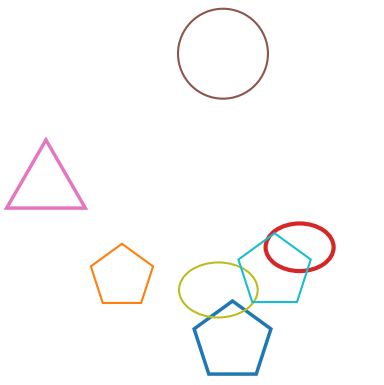[{"shape": "pentagon", "thickness": 2.5, "radius": 0.52, "center": [0.604, 0.113]}, {"shape": "pentagon", "thickness": 1.5, "radius": 0.42, "center": [0.317, 0.282]}, {"shape": "oval", "thickness": 3, "radius": 0.44, "center": [0.778, 0.358]}, {"shape": "circle", "thickness": 1.5, "radius": 0.58, "center": [0.579, 0.861]}, {"shape": "triangle", "thickness": 2.5, "radius": 0.59, "center": [0.119, 0.519]}, {"shape": "oval", "thickness": 1.5, "radius": 0.51, "center": [0.567, 0.247]}, {"shape": "pentagon", "thickness": 1.5, "radius": 0.49, "center": [0.713, 0.295]}]